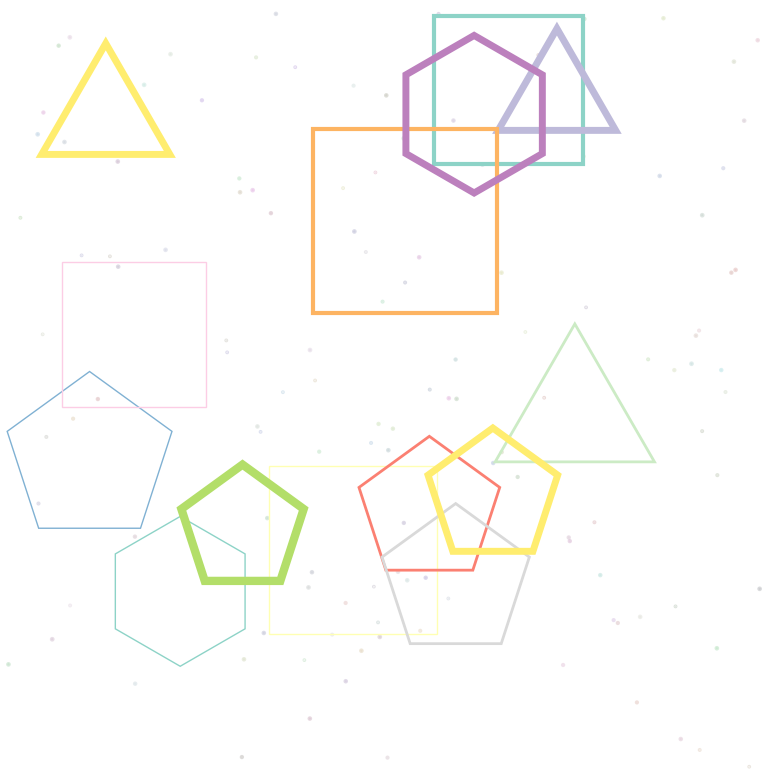[{"shape": "square", "thickness": 1.5, "radius": 0.48, "center": [0.661, 0.884]}, {"shape": "hexagon", "thickness": 0.5, "radius": 0.49, "center": [0.234, 0.232]}, {"shape": "square", "thickness": 0.5, "radius": 0.55, "center": [0.458, 0.286]}, {"shape": "triangle", "thickness": 2.5, "radius": 0.44, "center": [0.723, 0.875]}, {"shape": "pentagon", "thickness": 1, "radius": 0.48, "center": [0.558, 0.337]}, {"shape": "pentagon", "thickness": 0.5, "radius": 0.56, "center": [0.116, 0.405]}, {"shape": "square", "thickness": 1.5, "radius": 0.6, "center": [0.526, 0.713]}, {"shape": "pentagon", "thickness": 3, "radius": 0.42, "center": [0.315, 0.313]}, {"shape": "square", "thickness": 0.5, "radius": 0.47, "center": [0.174, 0.565]}, {"shape": "pentagon", "thickness": 1, "radius": 0.5, "center": [0.592, 0.245]}, {"shape": "hexagon", "thickness": 2.5, "radius": 0.51, "center": [0.616, 0.852]}, {"shape": "triangle", "thickness": 1, "radius": 0.6, "center": [0.747, 0.46]}, {"shape": "triangle", "thickness": 2.5, "radius": 0.48, "center": [0.137, 0.848]}, {"shape": "pentagon", "thickness": 2.5, "radius": 0.44, "center": [0.64, 0.356]}]